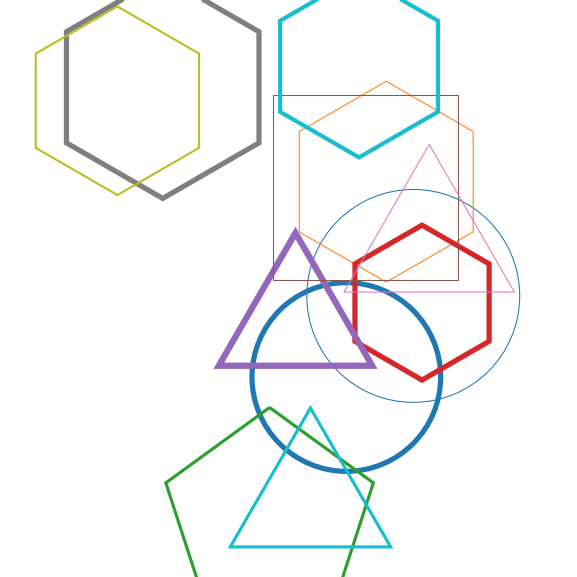[{"shape": "circle", "thickness": 2.5, "radius": 0.82, "center": [0.6, 0.346]}, {"shape": "circle", "thickness": 0.5, "radius": 0.92, "center": [0.716, 0.487]}, {"shape": "hexagon", "thickness": 0.5, "radius": 0.87, "center": [0.669, 0.685]}, {"shape": "pentagon", "thickness": 1.5, "radius": 0.94, "center": [0.467, 0.105]}, {"shape": "hexagon", "thickness": 2.5, "radius": 0.67, "center": [0.731, 0.475]}, {"shape": "triangle", "thickness": 3, "radius": 0.77, "center": [0.512, 0.442]}, {"shape": "square", "thickness": 0.5, "radius": 0.8, "center": [0.633, 0.675]}, {"shape": "triangle", "thickness": 0.5, "radius": 0.85, "center": [0.743, 0.579]}, {"shape": "hexagon", "thickness": 2.5, "radius": 0.96, "center": [0.282, 0.848]}, {"shape": "hexagon", "thickness": 1, "radius": 0.82, "center": [0.203, 0.825]}, {"shape": "triangle", "thickness": 1.5, "radius": 0.8, "center": [0.538, 0.132]}, {"shape": "hexagon", "thickness": 2, "radius": 0.79, "center": [0.622, 0.884]}]